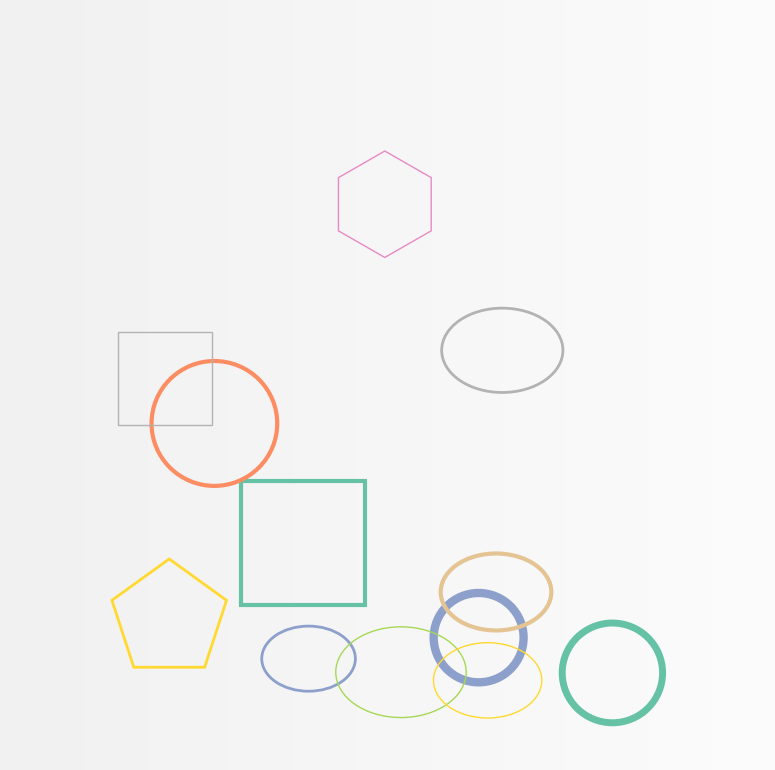[{"shape": "square", "thickness": 1.5, "radius": 0.4, "center": [0.391, 0.294]}, {"shape": "circle", "thickness": 2.5, "radius": 0.32, "center": [0.79, 0.126]}, {"shape": "circle", "thickness": 1.5, "radius": 0.41, "center": [0.277, 0.45]}, {"shape": "oval", "thickness": 1, "radius": 0.3, "center": [0.398, 0.145]}, {"shape": "circle", "thickness": 3, "radius": 0.29, "center": [0.618, 0.172]}, {"shape": "hexagon", "thickness": 0.5, "radius": 0.35, "center": [0.497, 0.735]}, {"shape": "oval", "thickness": 0.5, "radius": 0.42, "center": [0.517, 0.127]}, {"shape": "pentagon", "thickness": 1, "radius": 0.39, "center": [0.218, 0.196]}, {"shape": "oval", "thickness": 0.5, "radius": 0.35, "center": [0.629, 0.116]}, {"shape": "oval", "thickness": 1.5, "radius": 0.36, "center": [0.64, 0.231]}, {"shape": "square", "thickness": 0.5, "radius": 0.3, "center": [0.213, 0.508]}, {"shape": "oval", "thickness": 1, "radius": 0.39, "center": [0.648, 0.545]}]